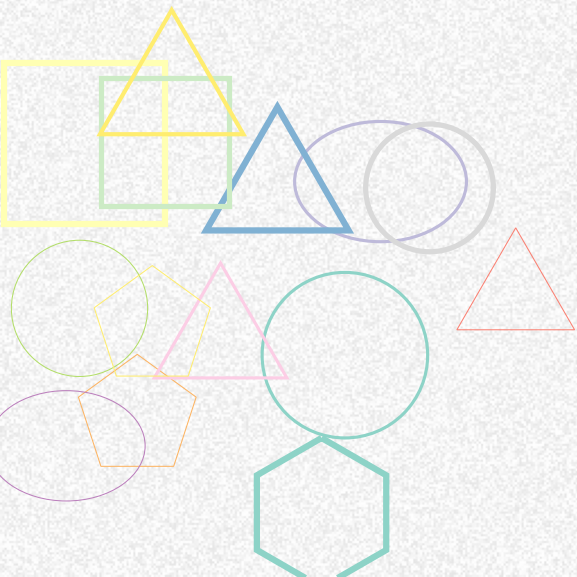[{"shape": "circle", "thickness": 1.5, "radius": 0.72, "center": [0.597, 0.384]}, {"shape": "hexagon", "thickness": 3, "radius": 0.65, "center": [0.557, 0.111]}, {"shape": "square", "thickness": 3, "radius": 0.7, "center": [0.146, 0.75]}, {"shape": "oval", "thickness": 1.5, "radius": 0.74, "center": [0.659, 0.685]}, {"shape": "triangle", "thickness": 0.5, "radius": 0.59, "center": [0.893, 0.487]}, {"shape": "triangle", "thickness": 3, "radius": 0.71, "center": [0.48, 0.671]}, {"shape": "pentagon", "thickness": 0.5, "radius": 0.54, "center": [0.238, 0.278]}, {"shape": "circle", "thickness": 0.5, "radius": 0.59, "center": [0.138, 0.465]}, {"shape": "triangle", "thickness": 1.5, "radius": 0.66, "center": [0.382, 0.411]}, {"shape": "circle", "thickness": 2.5, "radius": 0.55, "center": [0.744, 0.674]}, {"shape": "oval", "thickness": 0.5, "radius": 0.68, "center": [0.115, 0.227]}, {"shape": "square", "thickness": 2.5, "radius": 0.55, "center": [0.285, 0.753]}, {"shape": "triangle", "thickness": 2, "radius": 0.72, "center": [0.297, 0.838]}, {"shape": "pentagon", "thickness": 0.5, "radius": 0.53, "center": [0.264, 0.433]}]